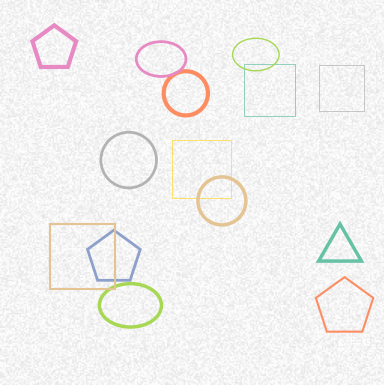[{"shape": "triangle", "thickness": 2.5, "radius": 0.32, "center": [0.883, 0.354]}, {"shape": "square", "thickness": 0.5, "radius": 0.33, "center": [0.7, 0.766]}, {"shape": "circle", "thickness": 3, "radius": 0.29, "center": [0.483, 0.758]}, {"shape": "pentagon", "thickness": 1.5, "radius": 0.39, "center": [0.895, 0.202]}, {"shape": "pentagon", "thickness": 2, "radius": 0.36, "center": [0.296, 0.33]}, {"shape": "oval", "thickness": 2, "radius": 0.32, "center": [0.419, 0.847]}, {"shape": "pentagon", "thickness": 3, "radius": 0.3, "center": [0.141, 0.874]}, {"shape": "oval", "thickness": 2.5, "radius": 0.4, "center": [0.339, 0.207]}, {"shape": "oval", "thickness": 1, "radius": 0.3, "center": [0.664, 0.858]}, {"shape": "square", "thickness": 0.5, "radius": 0.38, "center": [0.523, 0.56]}, {"shape": "square", "thickness": 1.5, "radius": 0.42, "center": [0.213, 0.333]}, {"shape": "circle", "thickness": 2.5, "radius": 0.31, "center": [0.576, 0.478]}, {"shape": "circle", "thickness": 2, "radius": 0.36, "center": [0.334, 0.584]}, {"shape": "square", "thickness": 0.5, "radius": 0.3, "center": [0.887, 0.771]}]